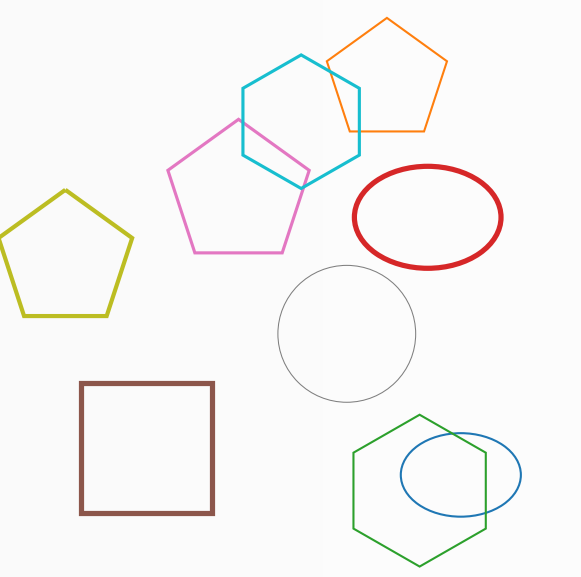[{"shape": "oval", "thickness": 1, "radius": 0.52, "center": [0.793, 0.177]}, {"shape": "pentagon", "thickness": 1, "radius": 0.54, "center": [0.666, 0.859]}, {"shape": "hexagon", "thickness": 1, "radius": 0.66, "center": [0.722, 0.15]}, {"shape": "oval", "thickness": 2.5, "radius": 0.63, "center": [0.736, 0.623]}, {"shape": "square", "thickness": 2.5, "radius": 0.56, "center": [0.252, 0.224]}, {"shape": "pentagon", "thickness": 1.5, "radius": 0.64, "center": [0.41, 0.665]}, {"shape": "circle", "thickness": 0.5, "radius": 0.59, "center": [0.597, 0.421]}, {"shape": "pentagon", "thickness": 2, "radius": 0.6, "center": [0.112, 0.55]}, {"shape": "hexagon", "thickness": 1.5, "radius": 0.58, "center": [0.518, 0.788]}]